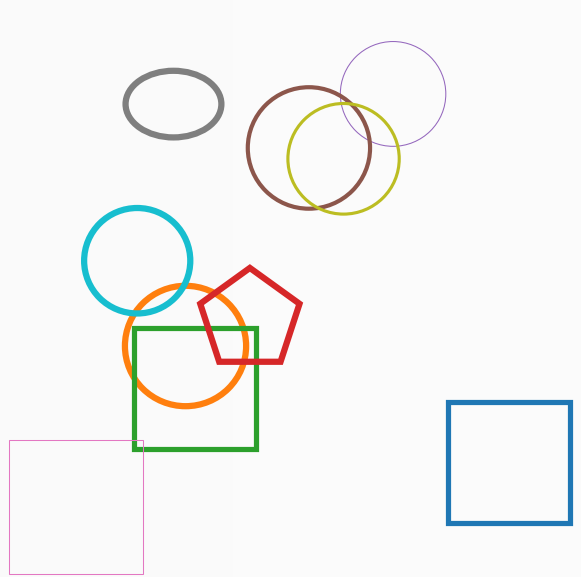[{"shape": "square", "thickness": 2.5, "radius": 0.52, "center": [0.876, 0.198]}, {"shape": "circle", "thickness": 3, "radius": 0.52, "center": [0.319, 0.4]}, {"shape": "square", "thickness": 2.5, "radius": 0.53, "center": [0.335, 0.326]}, {"shape": "pentagon", "thickness": 3, "radius": 0.45, "center": [0.43, 0.445]}, {"shape": "circle", "thickness": 0.5, "radius": 0.45, "center": [0.676, 0.836]}, {"shape": "circle", "thickness": 2, "radius": 0.53, "center": [0.531, 0.743]}, {"shape": "square", "thickness": 0.5, "radius": 0.58, "center": [0.131, 0.121]}, {"shape": "oval", "thickness": 3, "radius": 0.41, "center": [0.298, 0.819]}, {"shape": "circle", "thickness": 1.5, "radius": 0.48, "center": [0.591, 0.724]}, {"shape": "circle", "thickness": 3, "radius": 0.46, "center": [0.236, 0.548]}]